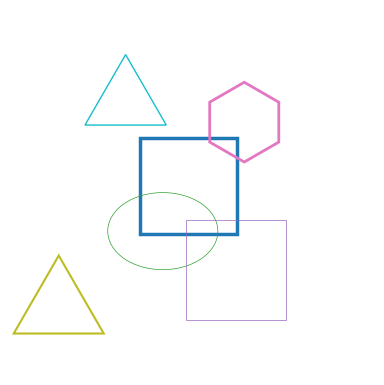[{"shape": "square", "thickness": 2.5, "radius": 0.62, "center": [0.49, 0.516]}, {"shape": "oval", "thickness": 0.5, "radius": 0.72, "center": [0.423, 0.4]}, {"shape": "square", "thickness": 0.5, "radius": 0.65, "center": [0.613, 0.299]}, {"shape": "hexagon", "thickness": 2, "radius": 0.52, "center": [0.634, 0.683]}, {"shape": "triangle", "thickness": 1.5, "radius": 0.67, "center": [0.153, 0.201]}, {"shape": "triangle", "thickness": 1, "radius": 0.61, "center": [0.326, 0.736]}]